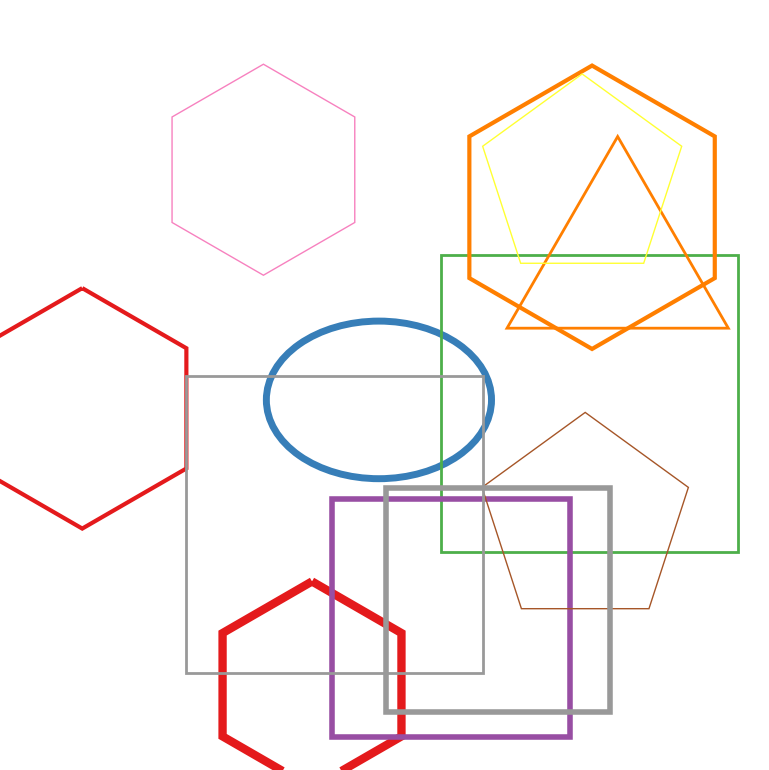[{"shape": "hexagon", "thickness": 3, "radius": 0.67, "center": [0.405, 0.111]}, {"shape": "hexagon", "thickness": 1.5, "radius": 0.78, "center": [0.107, 0.47]}, {"shape": "oval", "thickness": 2.5, "radius": 0.73, "center": [0.492, 0.481]}, {"shape": "square", "thickness": 1, "radius": 0.96, "center": [0.766, 0.476]}, {"shape": "square", "thickness": 2, "radius": 0.77, "center": [0.586, 0.198]}, {"shape": "triangle", "thickness": 1, "radius": 0.83, "center": [0.802, 0.657]}, {"shape": "hexagon", "thickness": 1.5, "radius": 0.92, "center": [0.769, 0.731]}, {"shape": "pentagon", "thickness": 0.5, "radius": 0.68, "center": [0.756, 0.768]}, {"shape": "pentagon", "thickness": 0.5, "radius": 0.7, "center": [0.76, 0.323]}, {"shape": "hexagon", "thickness": 0.5, "radius": 0.69, "center": [0.342, 0.78]}, {"shape": "square", "thickness": 1, "radius": 0.96, "center": [0.434, 0.319]}, {"shape": "square", "thickness": 2, "radius": 0.73, "center": [0.647, 0.221]}]